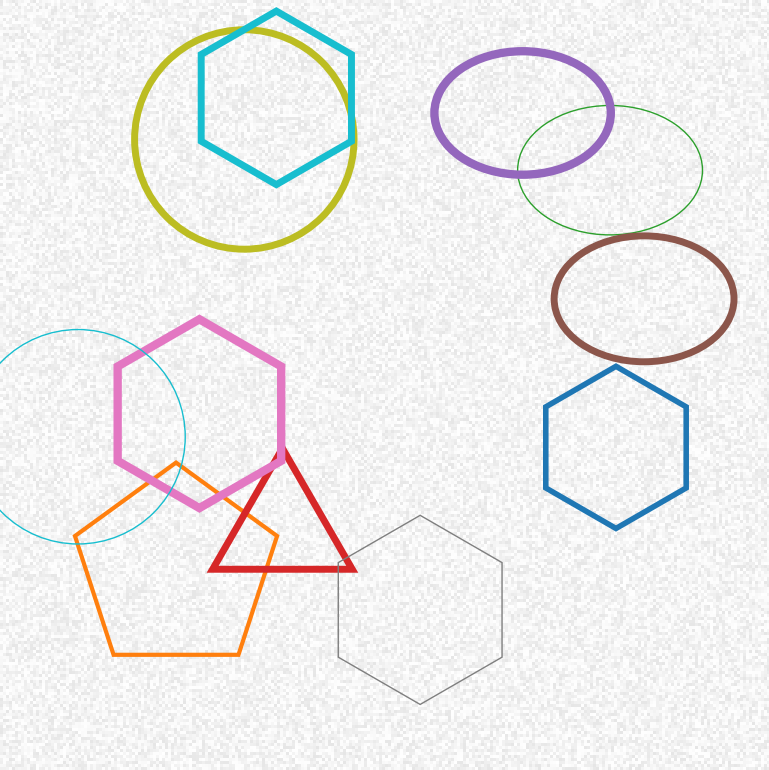[{"shape": "hexagon", "thickness": 2, "radius": 0.53, "center": [0.8, 0.419]}, {"shape": "pentagon", "thickness": 1.5, "radius": 0.69, "center": [0.229, 0.261]}, {"shape": "oval", "thickness": 0.5, "radius": 0.6, "center": [0.792, 0.779]}, {"shape": "triangle", "thickness": 2.5, "radius": 0.52, "center": [0.367, 0.313]}, {"shape": "oval", "thickness": 3, "radius": 0.57, "center": [0.679, 0.853]}, {"shape": "oval", "thickness": 2.5, "radius": 0.58, "center": [0.836, 0.612]}, {"shape": "hexagon", "thickness": 3, "radius": 0.61, "center": [0.259, 0.463]}, {"shape": "hexagon", "thickness": 0.5, "radius": 0.61, "center": [0.546, 0.208]}, {"shape": "circle", "thickness": 2.5, "radius": 0.71, "center": [0.317, 0.819]}, {"shape": "circle", "thickness": 0.5, "radius": 0.7, "center": [0.101, 0.433]}, {"shape": "hexagon", "thickness": 2.5, "radius": 0.56, "center": [0.359, 0.873]}]